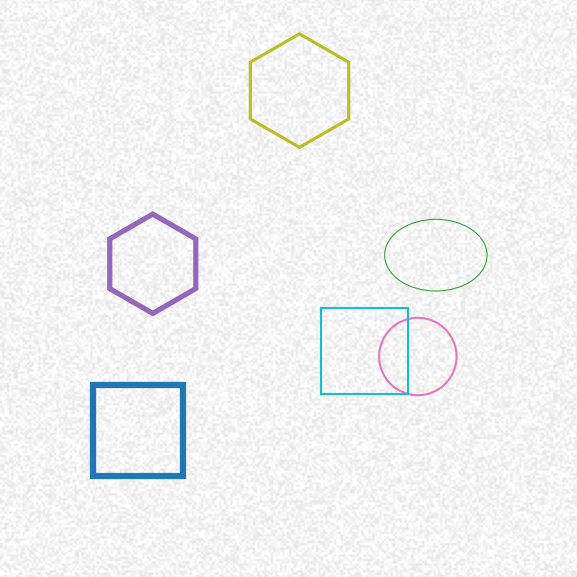[{"shape": "square", "thickness": 3, "radius": 0.39, "center": [0.239, 0.254]}, {"shape": "oval", "thickness": 0.5, "radius": 0.44, "center": [0.755, 0.557]}, {"shape": "hexagon", "thickness": 2.5, "radius": 0.43, "center": [0.265, 0.542]}, {"shape": "circle", "thickness": 1, "radius": 0.34, "center": [0.724, 0.382]}, {"shape": "hexagon", "thickness": 1.5, "radius": 0.49, "center": [0.519, 0.842]}, {"shape": "square", "thickness": 1, "radius": 0.37, "center": [0.631, 0.392]}]